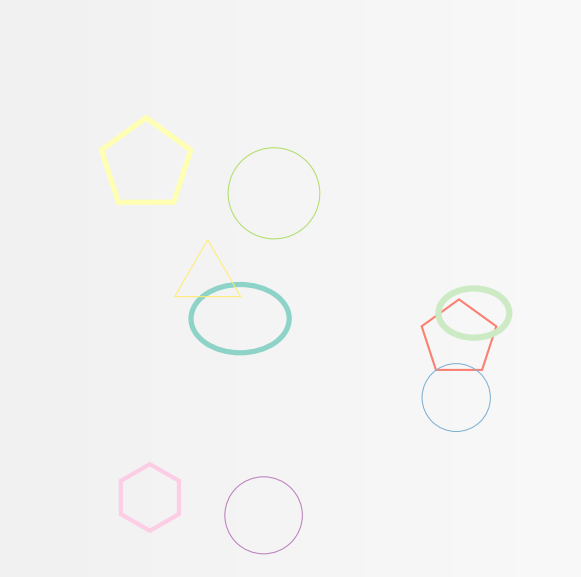[{"shape": "oval", "thickness": 2.5, "radius": 0.42, "center": [0.413, 0.447]}, {"shape": "pentagon", "thickness": 2.5, "radius": 0.4, "center": [0.251, 0.714]}, {"shape": "pentagon", "thickness": 1, "radius": 0.34, "center": [0.79, 0.413]}, {"shape": "circle", "thickness": 0.5, "radius": 0.29, "center": [0.785, 0.311]}, {"shape": "circle", "thickness": 0.5, "radius": 0.39, "center": [0.471, 0.664]}, {"shape": "hexagon", "thickness": 2, "radius": 0.29, "center": [0.258, 0.138]}, {"shape": "circle", "thickness": 0.5, "radius": 0.33, "center": [0.454, 0.107]}, {"shape": "oval", "thickness": 3, "radius": 0.3, "center": [0.815, 0.457]}, {"shape": "triangle", "thickness": 0.5, "radius": 0.33, "center": [0.357, 0.518]}]